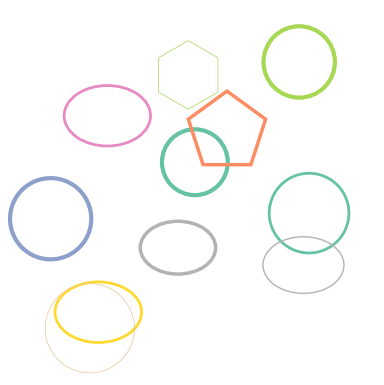[{"shape": "circle", "thickness": 2, "radius": 0.52, "center": [0.803, 0.446]}, {"shape": "circle", "thickness": 3, "radius": 0.43, "center": [0.506, 0.579]}, {"shape": "pentagon", "thickness": 2.5, "radius": 0.53, "center": [0.59, 0.658]}, {"shape": "circle", "thickness": 3, "radius": 0.53, "center": [0.132, 0.432]}, {"shape": "oval", "thickness": 2, "radius": 0.56, "center": [0.279, 0.699]}, {"shape": "hexagon", "thickness": 0.5, "radius": 0.45, "center": [0.489, 0.805]}, {"shape": "circle", "thickness": 3, "radius": 0.46, "center": [0.777, 0.839]}, {"shape": "oval", "thickness": 2, "radius": 0.56, "center": [0.255, 0.189]}, {"shape": "circle", "thickness": 0.5, "radius": 0.58, "center": [0.233, 0.147]}, {"shape": "oval", "thickness": 1, "radius": 0.53, "center": [0.788, 0.312]}, {"shape": "oval", "thickness": 2.5, "radius": 0.49, "center": [0.462, 0.357]}]